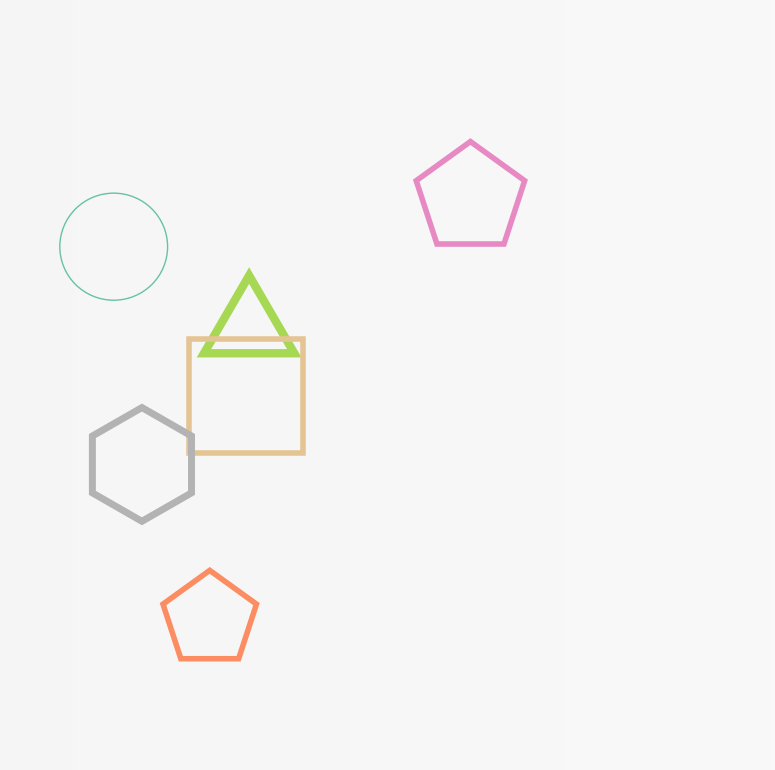[{"shape": "circle", "thickness": 0.5, "radius": 0.35, "center": [0.147, 0.68]}, {"shape": "pentagon", "thickness": 2, "radius": 0.32, "center": [0.271, 0.196]}, {"shape": "pentagon", "thickness": 2, "radius": 0.37, "center": [0.607, 0.743]}, {"shape": "triangle", "thickness": 3, "radius": 0.34, "center": [0.321, 0.575]}, {"shape": "square", "thickness": 2, "radius": 0.37, "center": [0.317, 0.486]}, {"shape": "hexagon", "thickness": 2.5, "radius": 0.37, "center": [0.183, 0.397]}]